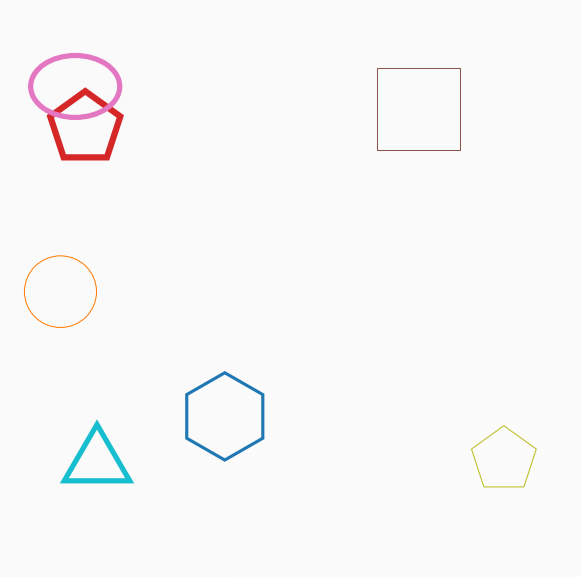[{"shape": "hexagon", "thickness": 1.5, "radius": 0.38, "center": [0.387, 0.278]}, {"shape": "circle", "thickness": 0.5, "radius": 0.31, "center": [0.104, 0.494]}, {"shape": "pentagon", "thickness": 3, "radius": 0.32, "center": [0.147, 0.778]}, {"shape": "square", "thickness": 0.5, "radius": 0.36, "center": [0.72, 0.81]}, {"shape": "oval", "thickness": 2.5, "radius": 0.38, "center": [0.129, 0.849]}, {"shape": "pentagon", "thickness": 0.5, "radius": 0.29, "center": [0.867, 0.203]}, {"shape": "triangle", "thickness": 2.5, "radius": 0.32, "center": [0.167, 0.199]}]